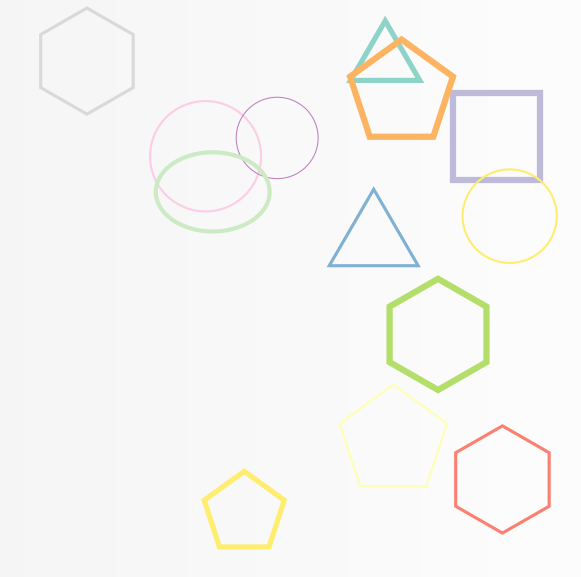[{"shape": "triangle", "thickness": 2.5, "radius": 0.34, "center": [0.663, 0.894]}, {"shape": "pentagon", "thickness": 1, "radius": 0.49, "center": [0.677, 0.236]}, {"shape": "square", "thickness": 3, "radius": 0.38, "center": [0.854, 0.762]}, {"shape": "hexagon", "thickness": 1.5, "radius": 0.46, "center": [0.864, 0.169]}, {"shape": "triangle", "thickness": 1.5, "radius": 0.44, "center": [0.643, 0.583]}, {"shape": "pentagon", "thickness": 3, "radius": 0.47, "center": [0.691, 0.838]}, {"shape": "hexagon", "thickness": 3, "radius": 0.48, "center": [0.754, 0.42]}, {"shape": "circle", "thickness": 1, "radius": 0.48, "center": [0.354, 0.729]}, {"shape": "hexagon", "thickness": 1.5, "radius": 0.46, "center": [0.15, 0.893]}, {"shape": "circle", "thickness": 0.5, "radius": 0.35, "center": [0.477, 0.76]}, {"shape": "oval", "thickness": 2, "radius": 0.49, "center": [0.366, 0.667]}, {"shape": "circle", "thickness": 1, "radius": 0.4, "center": [0.877, 0.625]}, {"shape": "pentagon", "thickness": 2.5, "radius": 0.36, "center": [0.42, 0.111]}]